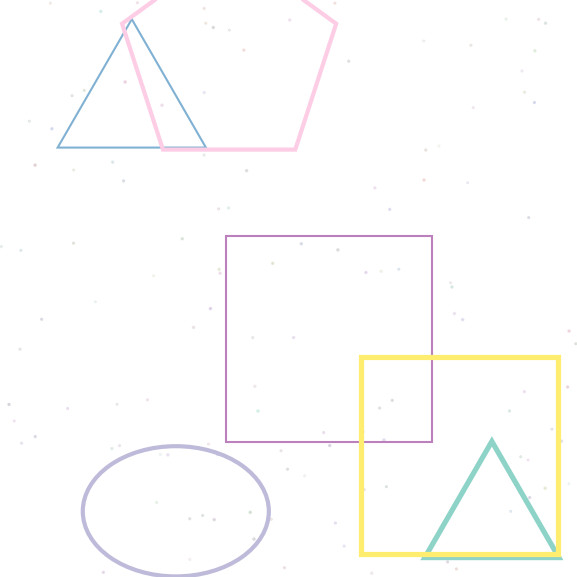[{"shape": "triangle", "thickness": 2.5, "radius": 0.67, "center": [0.852, 0.101]}, {"shape": "oval", "thickness": 2, "radius": 0.81, "center": [0.304, 0.114]}, {"shape": "triangle", "thickness": 1, "radius": 0.74, "center": [0.228, 0.818]}, {"shape": "pentagon", "thickness": 2, "radius": 0.97, "center": [0.397, 0.898]}, {"shape": "square", "thickness": 1, "radius": 0.89, "center": [0.569, 0.413]}, {"shape": "square", "thickness": 2.5, "radius": 0.85, "center": [0.796, 0.21]}]